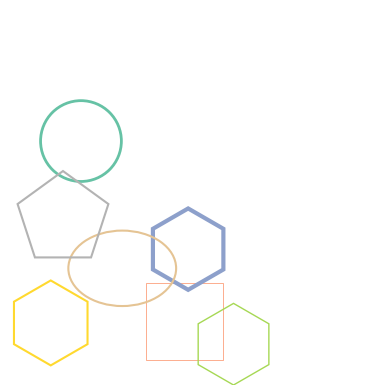[{"shape": "circle", "thickness": 2, "radius": 0.52, "center": [0.21, 0.634]}, {"shape": "square", "thickness": 0.5, "radius": 0.5, "center": [0.48, 0.164]}, {"shape": "hexagon", "thickness": 3, "radius": 0.53, "center": [0.489, 0.353]}, {"shape": "hexagon", "thickness": 1, "radius": 0.53, "center": [0.607, 0.106]}, {"shape": "hexagon", "thickness": 1.5, "radius": 0.55, "center": [0.132, 0.161]}, {"shape": "oval", "thickness": 1.5, "radius": 0.7, "center": [0.318, 0.303]}, {"shape": "pentagon", "thickness": 1.5, "radius": 0.62, "center": [0.164, 0.432]}]